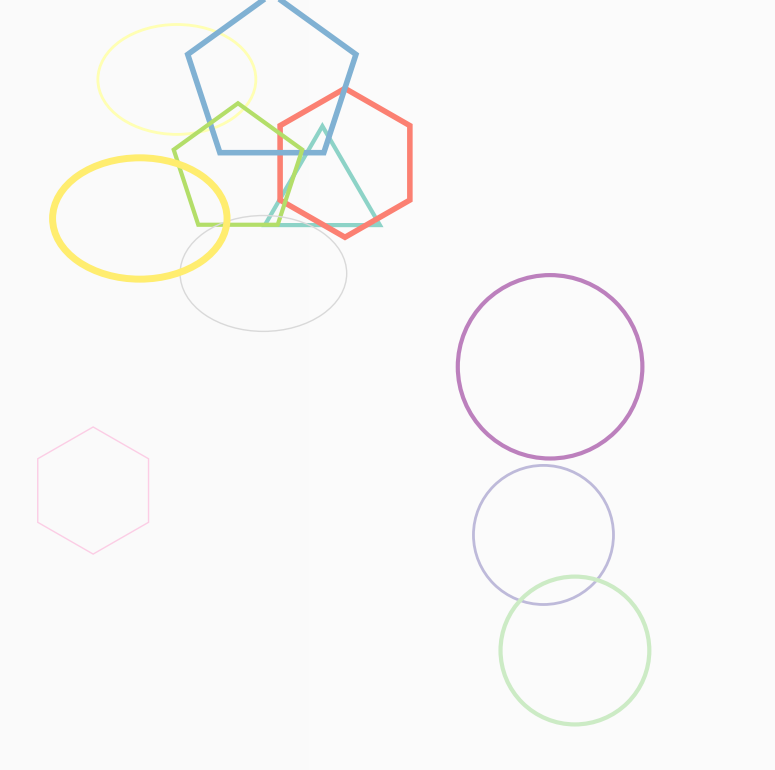[{"shape": "triangle", "thickness": 1.5, "radius": 0.43, "center": [0.416, 0.751]}, {"shape": "oval", "thickness": 1, "radius": 0.51, "center": [0.228, 0.897]}, {"shape": "circle", "thickness": 1, "radius": 0.45, "center": [0.701, 0.305]}, {"shape": "hexagon", "thickness": 2, "radius": 0.48, "center": [0.445, 0.789]}, {"shape": "pentagon", "thickness": 2, "radius": 0.57, "center": [0.351, 0.894]}, {"shape": "pentagon", "thickness": 1.5, "radius": 0.44, "center": [0.307, 0.779]}, {"shape": "hexagon", "thickness": 0.5, "radius": 0.41, "center": [0.12, 0.363]}, {"shape": "oval", "thickness": 0.5, "radius": 0.54, "center": [0.34, 0.645]}, {"shape": "circle", "thickness": 1.5, "radius": 0.6, "center": [0.71, 0.524]}, {"shape": "circle", "thickness": 1.5, "radius": 0.48, "center": [0.742, 0.155]}, {"shape": "oval", "thickness": 2.5, "radius": 0.56, "center": [0.18, 0.716]}]